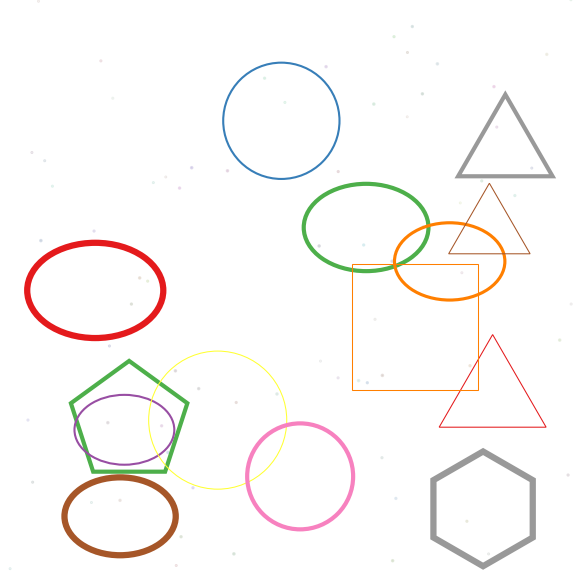[{"shape": "triangle", "thickness": 0.5, "radius": 0.53, "center": [0.853, 0.313]}, {"shape": "oval", "thickness": 3, "radius": 0.59, "center": [0.165, 0.496]}, {"shape": "circle", "thickness": 1, "radius": 0.5, "center": [0.487, 0.79]}, {"shape": "oval", "thickness": 2, "radius": 0.54, "center": [0.634, 0.605]}, {"shape": "pentagon", "thickness": 2, "radius": 0.53, "center": [0.224, 0.268]}, {"shape": "oval", "thickness": 1, "radius": 0.43, "center": [0.215, 0.255]}, {"shape": "square", "thickness": 0.5, "radius": 0.55, "center": [0.719, 0.433]}, {"shape": "oval", "thickness": 1.5, "radius": 0.48, "center": [0.779, 0.546]}, {"shape": "circle", "thickness": 0.5, "radius": 0.6, "center": [0.377, 0.272]}, {"shape": "triangle", "thickness": 0.5, "radius": 0.41, "center": [0.847, 0.6]}, {"shape": "oval", "thickness": 3, "radius": 0.48, "center": [0.208, 0.105]}, {"shape": "circle", "thickness": 2, "radius": 0.46, "center": [0.52, 0.174]}, {"shape": "triangle", "thickness": 2, "radius": 0.47, "center": [0.875, 0.741]}, {"shape": "hexagon", "thickness": 3, "radius": 0.5, "center": [0.837, 0.118]}]